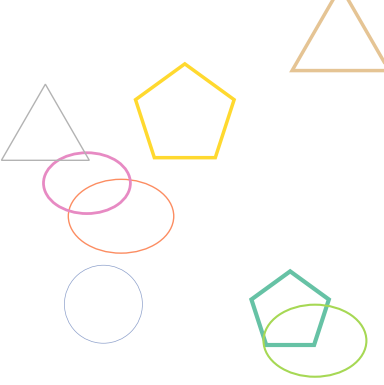[{"shape": "pentagon", "thickness": 3, "radius": 0.53, "center": [0.754, 0.189]}, {"shape": "oval", "thickness": 1, "radius": 0.68, "center": [0.314, 0.438]}, {"shape": "circle", "thickness": 0.5, "radius": 0.51, "center": [0.269, 0.21]}, {"shape": "oval", "thickness": 2, "radius": 0.56, "center": [0.226, 0.524]}, {"shape": "oval", "thickness": 1.5, "radius": 0.67, "center": [0.818, 0.115]}, {"shape": "pentagon", "thickness": 2.5, "radius": 0.67, "center": [0.48, 0.699]}, {"shape": "triangle", "thickness": 2.5, "radius": 0.73, "center": [0.885, 0.889]}, {"shape": "triangle", "thickness": 1, "radius": 0.66, "center": [0.118, 0.65]}]